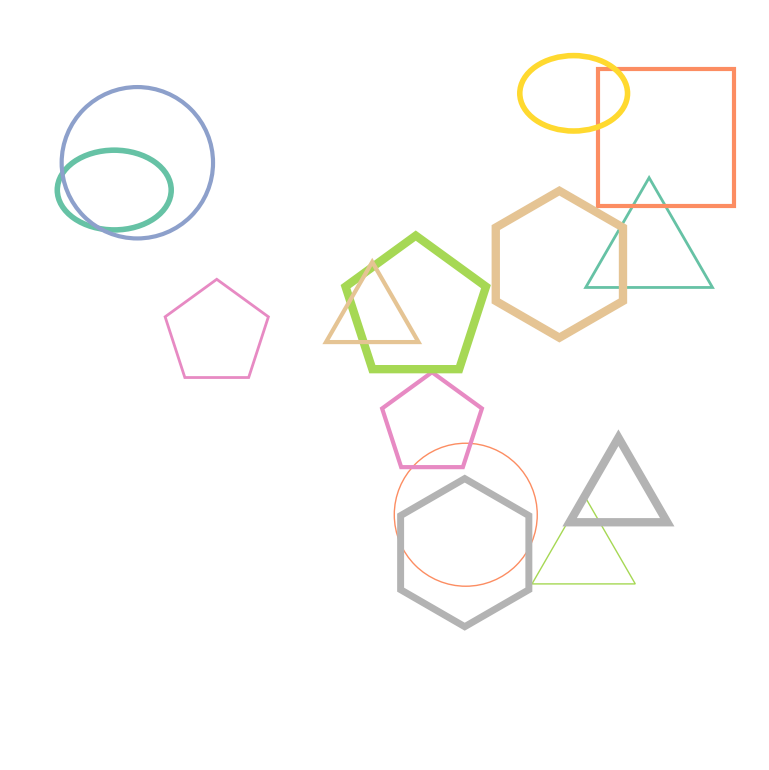[{"shape": "triangle", "thickness": 1, "radius": 0.48, "center": [0.843, 0.674]}, {"shape": "oval", "thickness": 2, "radius": 0.37, "center": [0.148, 0.753]}, {"shape": "circle", "thickness": 0.5, "radius": 0.46, "center": [0.605, 0.332]}, {"shape": "square", "thickness": 1.5, "radius": 0.44, "center": [0.865, 0.821]}, {"shape": "circle", "thickness": 1.5, "radius": 0.49, "center": [0.178, 0.789]}, {"shape": "pentagon", "thickness": 1, "radius": 0.35, "center": [0.281, 0.567]}, {"shape": "pentagon", "thickness": 1.5, "radius": 0.34, "center": [0.561, 0.448]}, {"shape": "triangle", "thickness": 0.5, "radius": 0.39, "center": [0.758, 0.28]}, {"shape": "pentagon", "thickness": 3, "radius": 0.48, "center": [0.54, 0.598]}, {"shape": "oval", "thickness": 2, "radius": 0.35, "center": [0.745, 0.879]}, {"shape": "hexagon", "thickness": 3, "radius": 0.48, "center": [0.726, 0.657]}, {"shape": "triangle", "thickness": 1.5, "radius": 0.35, "center": [0.483, 0.59]}, {"shape": "hexagon", "thickness": 2.5, "radius": 0.48, "center": [0.604, 0.282]}, {"shape": "triangle", "thickness": 3, "radius": 0.37, "center": [0.803, 0.358]}]